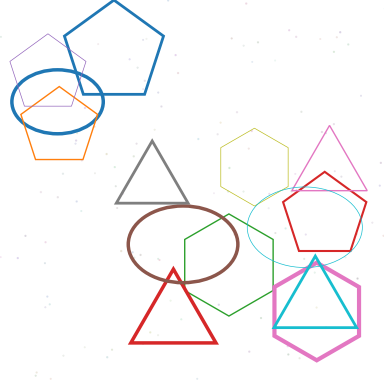[{"shape": "oval", "thickness": 2.5, "radius": 0.59, "center": [0.15, 0.736]}, {"shape": "pentagon", "thickness": 2, "radius": 0.68, "center": [0.296, 0.864]}, {"shape": "pentagon", "thickness": 1, "radius": 0.52, "center": [0.154, 0.67]}, {"shape": "hexagon", "thickness": 1, "radius": 0.66, "center": [0.595, 0.312]}, {"shape": "pentagon", "thickness": 1.5, "radius": 0.57, "center": [0.843, 0.44]}, {"shape": "triangle", "thickness": 2.5, "radius": 0.64, "center": [0.45, 0.173]}, {"shape": "pentagon", "thickness": 0.5, "radius": 0.52, "center": [0.125, 0.808]}, {"shape": "oval", "thickness": 2.5, "radius": 0.71, "center": [0.475, 0.365]}, {"shape": "hexagon", "thickness": 3, "radius": 0.63, "center": [0.823, 0.191]}, {"shape": "triangle", "thickness": 1, "radius": 0.56, "center": [0.856, 0.561]}, {"shape": "triangle", "thickness": 2, "radius": 0.54, "center": [0.395, 0.526]}, {"shape": "hexagon", "thickness": 0.5, "radius": 0.51, "center": [0.661, 0.566]}, {"shape": "triangle", "thickness": 2, "radius": 0.62, "center": [0.819, 0.211]}, {"shape": "oval", "thickness": 0.5, "radius": 0.75, "center": [0.792, 0.41]}]